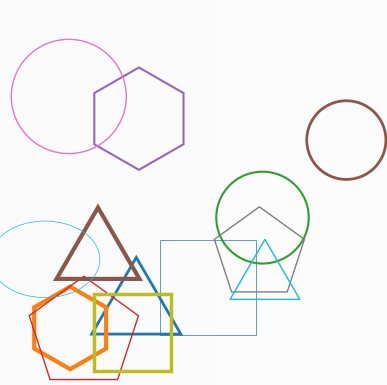[{"shape": "triangle", "thickness": 2, "radius": 0.66, "center": [0.352, 0.199]}, {"shape": "square", "thickness": 0.5, "radius": 0.62, "center": [0.536, 0.253]}, {"shape": "hexagon", "thickness": 3, "radius": 0.54, "center": [0.181, 0.148]}, {"shape": "circle", "thickness": 1.5, "radius": 0.6, "center": [0.677, 0.435]}, {"shape": "pentagon", "thickness": 1, "radius": 0.74, "center": [0.216, 0.134]}, {"shape": "hexagon", "thickness": 1.5, "radius": 0.66, "center": [0.358, 0.692]}, {"shape": "circle", "thickness": 2, "radius": 0.51, "center": [0.894, 0.636]}, {"shape": "triangle", "thickness": 3, "radius": 0.62, "center": [0.253, 0.337]}, {"shape": "circle", "thickness": 1, "radius": 0.74, "center": [0.178, 0.749]}, {"shape": "pentagon", "thickness": 1, "radius": 0.61, "center": [0.669, 0.341]}, {"shape": "square", "thickness": 2.5, "radius": 0.5, "center": [0.342, 0.136]}, {"shape": "oval", "thickness": 0.5, "radius": 0.71, "center": [0.116, 0.326]}, {"shape": "triangle", "thickness": 1, "radius": 0.52, "center": [0.684, 0.274]}]